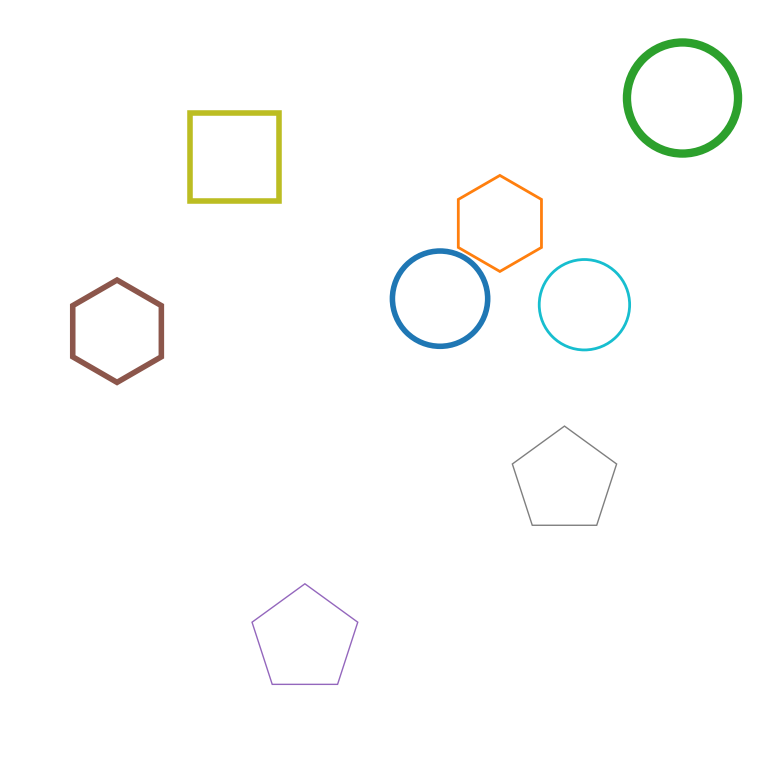[{"shape": "circle", "thickness": 2, "radius": 0.31, "center": [0.572, 0.612]}, {"shape": "hexagon", "thickness": 1, "radius": 0.31, "center": [0.649, 0.71]}, {"shape": "circle", "thickness": 3, "radius": 0.36, "center": [0.886, 0.873]}, {"shape": "pentagon", "thickness": 0.5, "radius": 0.36, "center": [0.396, 0.17]}, {"shape": "hexagon", "thickness": 2, "radius": 0.33, "center": [0.152, 0.57]}, {"shape": "pentagon", "thickness": 0.5, "radius": 0.36, "center": [0.733, 0.375]}, {"shape": "square", "thickness": 2, "radius": 0.29, "center": [0.305, 0.796]}, {"shape": "circle", "thickness": 1, "radius": 0.29, "center": [0.759, 0.604]}]